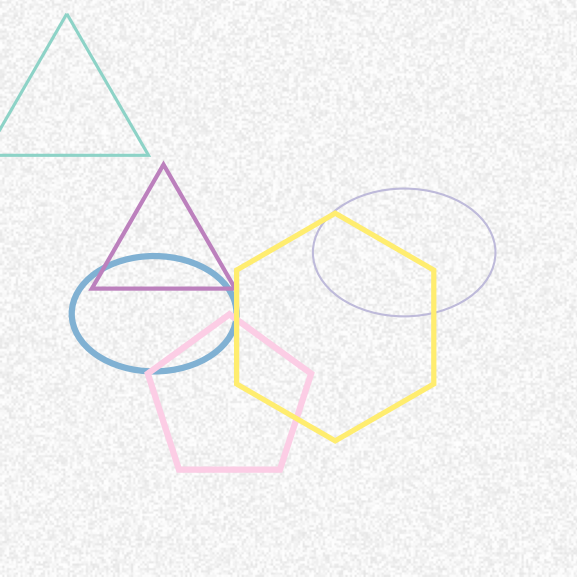[{"shape": "triangle", "thickness": 1.5, "radius": 0.82, "center": [0.116, 0.812]}, {"shape": "oval", "thickness": 1, "radius": 0.79, "center": [0.7, 0.562]}, {"shape": "oval", "thickness": 3, "radius": 0.71, "center": [0.267, 0.456]}, {"shape": "pentagon", "thickness": 3, "radius": 0.74, "center": [0.397, 0.306]}, {"shape": "triangle", "thickness": 2, "radius": 0.72, "center": [0.283, 0.571]}, {"shape": "hexagon", "thickness": 2.5, "radius": 0.99, "center": [0.58, 0.433]}]